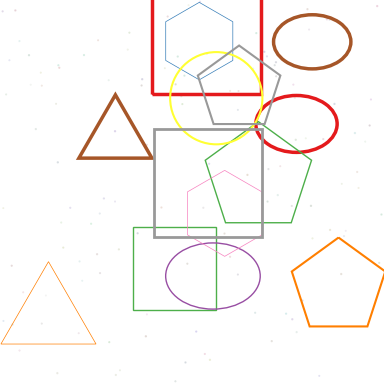[{"shape": "oval", "thickness": 2.5, "radius": 0.53, "center": [0.77, 0.678]}, {"shape": "square", "thickness": 2.5, "radius": 0.71, "center": [0.537, 0.897]}, {"shape": "hexagon", "thickness": 0.5, "radius": 0.5, "center": [0.518, 0.893]}, {"shape": "square", "thickness": 1, "radius": 0.53, "center": [0.454, 0.303]}, {"shape": "pentagon", "thickness": 1, "radius": 0.73, "center": [0.671, 0.539]}, {"shape": "oval", "thickness": 1, "radius": 0.61, "center": [0.553, 0.283]}, {"shape": "pentagon", "thickness": 1.5, "radius": 0.64, "center": [0.879, 0.255]}, {"shape": "triangle", "thickness": 0.5, "radius": 0.71, "center": [0.126, 0.178]}, {"shape": "circle", "thickness": 1.5, "radius": 0.6, "center": [0.562, 0.745]}, {"shape": "oval", "thickness": 2.5, "radius": 0.5, "center": [0.811, 0.891]}, {"shape": "triangle", "thickness": 2.5, "radius": 0.55, "center": [0.3, 0.644]}, {"shape": "hexagon", "thickness": 0.5, "radius": 0.56, "center": [0.584, 0.446]}, {"shape": "square", "thickness": 2, "radius": 0.7, "center": [0.541, 0.525]}, {"shape": "pentagon", "thickness": 1.5, "radius": 0.56, "center": [0.621, 0.769]}]